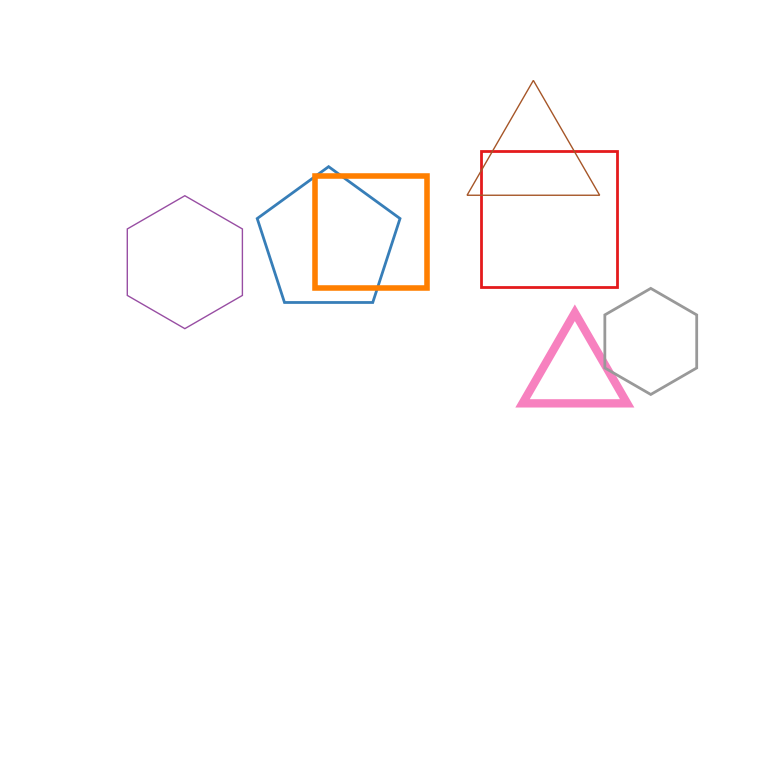[{"shape": "square", "thickness": 1, "radius": 0.44, "center": [0.713, 0.715]}, {"shape": "pentagon", "thickness": 1, "radius": 0.49, "center": [0.427, 0.686]}, {"shape": "hexagon", "thickness": 0.5, "radius": 0.43, "center": [0.24, 0.659]}, {"shape": "square", "thickness": 2, "radius": 0.36, "center": [0.482, 0.698]}, {"shape": "triangle", "thickness": 0.5, "radius": 0.5, "center": [0.693, 0.796]}, {"shape": "triangle", "thickness": 3, "radius": 0.39, "center": [0.747, 0.515]}, {"shape": "hexagon", "thickness": 1, "radius": 0.34, "center": [0.845, 0.557]}]